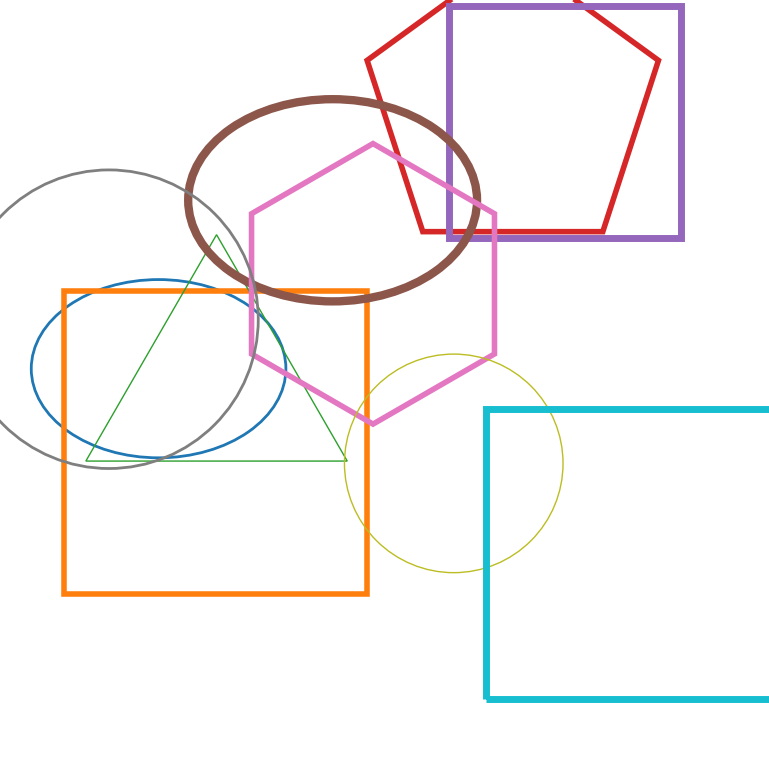[{"shape": "oval", "thickness": 1, "radius": 0.83, "center": [0.206, 0.521]}, {"shape": "square", "thickness": 2, "radius": 0.98, "center": [0.28, 0.425]}, {"shape": "triangle", "thickness": 0.5, "radius": 0.98, "center": [0.281, 0.499]}, {"shape": "pentagon", "thickness": 2, "radius": 0.99, "center": [0.666, 0.86]}, {"shape": "square", "thickness": 2.5, "radius": 0.75, "center": [0.734, 0.842]}, {"shape": "oval", "thickness": 3, "radius": 0.94, "center": [0.432, 0.74]}, {"shape": "hexagon", "thickness": 2, "radius": 0.91, "center": [0.484, 0.631]}, {"shape": "circle", "thickness": 1, "radius": 0.97, "center": [0.142, 0.585]}, {"shape": "circle", "thickness": 0.5, "radius": 0.71, "center": [0.589, 0.398]}, {"shape": "square", "thickness": 2.5, "radius": 0.94, "center": [0.819, 0.28]}]